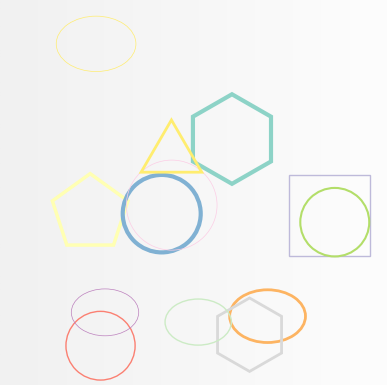[{"shape": "hexagon", "thickness": 3, "radius": 0.58, "center": [0.599, 0.639]}, {"shape": "pentagon", "thickness": 2.5, "radius": 0.51, "center": [0.233, 0.446]}, {"shape": "square", "thickness": 1, "radius": 0.52, "center": [0.85, 0.441]}, {"shape": "circle", "thickness": 1, "radius": 0.45, "center": [0.259, 0.102]}, {"shape": "circle", "thickness": 3, "radius": 0.5, "center": [0.417, 0.445]}, {"shape": "oval", "thickness": 2, "radius": 0.49, "center": [0.69, 0.179]}, {"shape": "circle", "thickness": 1.5, "radius": 0.44, "center": [0.864, 0.423]}, {"shape": "circle", "thickness": 0.5, "radius": 0.58, "center": [0.443, 0.467]}, {"shape": "hexagon", "thickness": 2, "radius": 0.48, "center": [0.644, 0.131]}, {"shape": "oval", "thickness": 0.5, "radius": 0.44, "center": [0.271, 0.189]}, {"shape": "oval", "thickness": 1, "radius": 0.43, "center": [0.511, 0.163]}, {"shape": "oval", "thickness": 0.5, "radius": 0.51, "center": [0.248, 0.886]}, {"shape": "triangle", "thickness": 2, "radius": 0.45, "center": [0.442, 0.598]}]